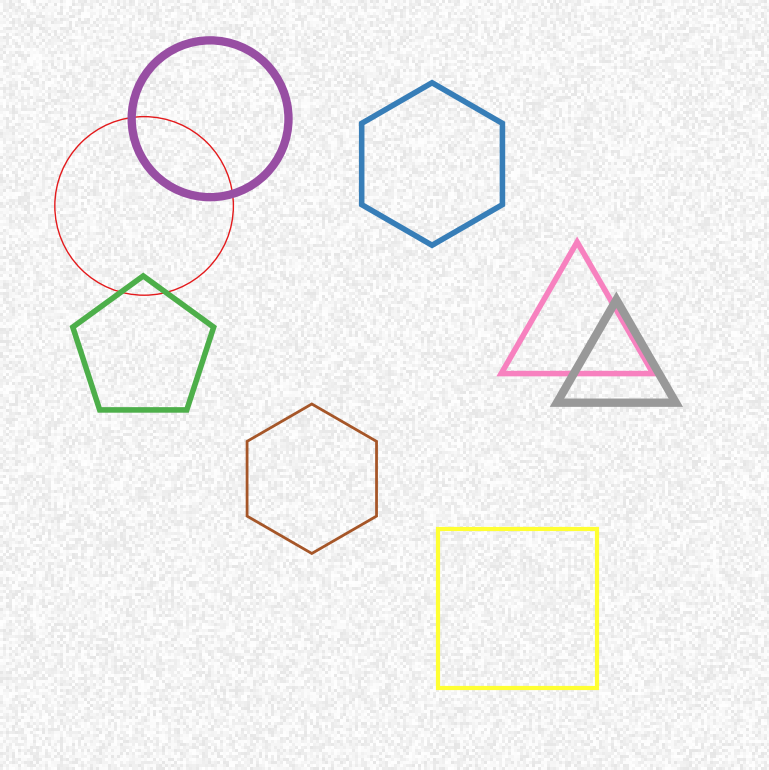[{"shape": "circle", "thickness": 0.5, "radius": 0.58, "center": [0.187, 0.733]}, {"shape": "hexagon", "thickness": 2, "radius": 0.53, "center": [0.561, 0.787]}, {"shape": "pentagon", "thickness": 2, "radius": 0.48, "center": [0.186, 0.545]}, {"shape": "circle", "thickness": 3, "radius": 0.51, "center": [0.273, 0.846]}, {"shape": "square", "thickness": 1.5, "radius": 0.51, "center": [0.672, 0.21]}, {"shape": "hexagon", "thickness": 1, "radius": 0.49, "center": [0.405, 0.378]}, {"shape": "triangle", "thickness": 2, "radius": 0.57, "center": [0.75, 0.572]}, {"shape": "triangle", "thickness": 3, "radius": 0.45, "center": [0.801, 0.522]}]